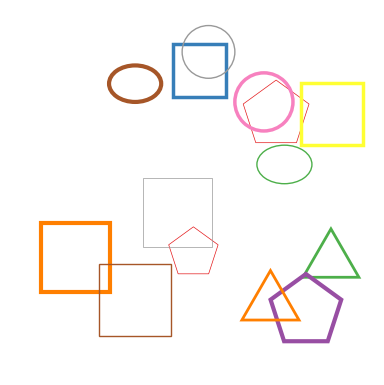[{"shape": "pentagon", "thickness": 0.5, "radius": 0.45, "center": [0.717, 0.702]}, {"shape": "pentagon", "thickness": 0.5, "radius": 0.34, "center": [0.502, 0.343]}, {"shape": "square", "thickness": 2.5, "radius": 0.34, "center": [0.519, 0.817]}, {"shape": "oval", "thickness": 1, "radius": 0.36, "center": [0.739, 0.573]}, {"shape": "triangle", "thickness": 2, "radius": 0.42, "center": [0.86, 0.322]}, {"shape": "pentagon", "thickness": 3, "radius": 0.48, "center": [0.795, 0.192]}, {"shape": "triangle", "thickness": 2, "radius": 0.43, "center": [0.702, 0.212]}, {"shape": "square", "thickness": 3, "radius": 0.45, "center": [0.197, 0.33]}, {"shape": "square", "thickness": 2.5, "radius": 0.4, "center": [0.863, 0.703]}, {"shape": "oval", "thickness": 3, "radius": 0.34, "center": [0.351, 0.783]}, {"shape": "square", "thickness": 1, "radius": 0.46, "center": [0.351, 0.221]}, {"shape": "circle", "thickness": 2.5, "radius": 0.38, "center": [0.685, 0.735]}, {"shape": "circle", "thickness": 1, "radius": 0.34, "center": [0.542, 0.865]}, {"shape": "square", "thickness": 0.5, "radius": 0.45, "center": [0.46, 0.448]}]